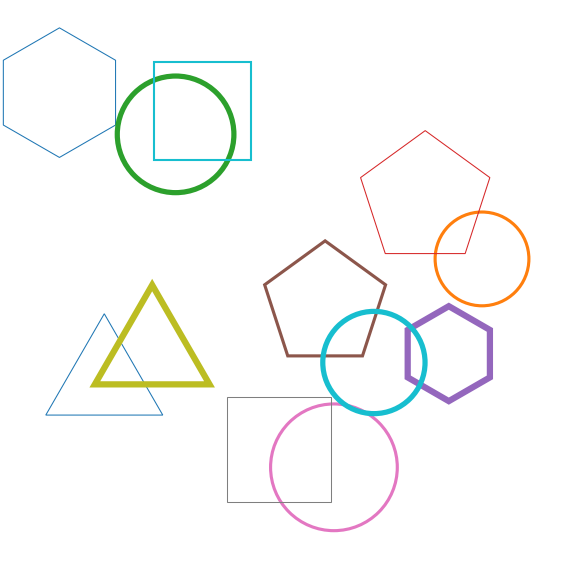[{"shape": "hexagon", "thickness": 0.5, "radius": 0.56, "center": [0.103, 0.839]}, {"shape": "triangle", "thickness": 0.5, "radius": 0.58, "center": [0.181, 0.339]}, {"shape": "circle", "thickness": 1.5, "radius": 0.41, "center": [0.835, 0.551]}, {"shape": "circle", "thickness": 2.5, "radius": 0.5, "center": [0.304, 0.766]}, {"shape": "pentagon", "thickness": 0.5, "radius": 0.59, "center": [0.736, 0.655]}, {"shape": "hexagon", "thickness": 3, "radius": 0.41, "center": [0.777, 0.387]}, {"shape": "pentagon", "thickness": 1.5, "radius": 0.55, "center": [0.563, 0.472]}, {"shape": "circle", "thickness": 1.5, "radius": 0.55, "center": [0.578, 0.19]}, {"shape": "square", "thickness": 0.5, "radius": 0.45, "center": [0.483, 0.221]}, {"shape": "triangle", "thickness": 3, "radius": 0.57, "center": [0.264, 0.391]}, {"shape": "circle", "thickness": 2.5, "radius": 0.44, "center": [0.647, 0.371]}, {"shape": "square", "thickness": 1, "radius": 0.42, "center": [0.351, 0.807]}]